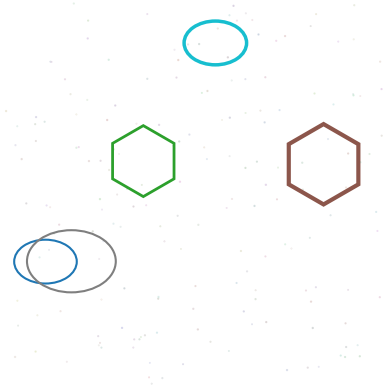[{"shape": "oval", "thickness": 1.5, "radius": 0.41, "center": [0.118, 0.32]}, {"shape": "hexagon", "thickness": 2, "radius": 0.46, "center": [0.372, 0.582]}, {"shape": "hexagon", "thickness": 3, "radius": 0.52, "center": [0.84, 0.573]}, {"shape": "oval", "thickness": 1.5, "radius": 0.58, "center": [0.185, 0.321]}, {"shape": "oval", "thickness": 2.5, "radius": 0.41, "center": [0.559, 0.888]}]